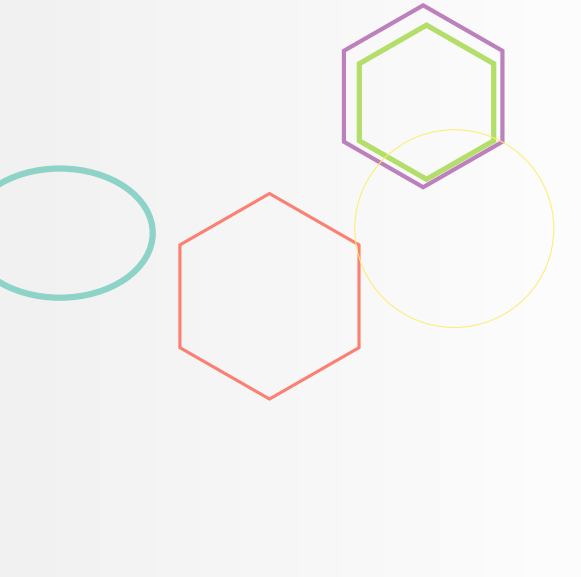[{"shape": "oval", "thickness": 3, "radius": 0.8, "center": [0.103, 0.595]}, {"shape": "hexagon", "thickness": 1.5, "radius": 0.89, "center": [0.464, 0.486]}, {"shape": "hexagon", "thickness": 2.5, "radius": 0.67, "center": [0.734, 0.822]}, {"shape": "hexagon", "thickness": 2, "radius": 0.79, "center": [0.728, 0.832]}, {"shape": "circle", "thickness": 0.5, "radius": 0.86, "center": [0.782, 0.603]}]